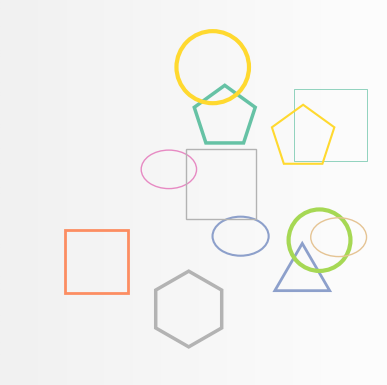[{"shape": "square", "thickness": 0.5, "radius": 0.47, "center": [0.852, 0.674]}, {"shape": "pentagon", "thickness": 2.5, "radius": 0.41, "center": [0.58, 0.696]}, {"shape": "square", "thickness": 2, "radius": 0.41, "center": [0.249, 0.321]}, {"shape": "oval", "thickness": 1.5, "radius": 0.36, "center": [0.621, 0.387]}, {"shape": "triangle", "thickness": 2, "radius": 0.41, "center": [0.78, 0.286]}, {"shape": "oval", "thickness": 1, "radius": 0.36, "center": [0.436, 0.56]}, {"shape": "circle", "thickness": 3, "radius": 0.4, "center": [0.825, 0.376]}, {"shape": "pentagon", "thickness": 1.5, "radius": 0.42, "center": [0.782, 0.643]}, {"shape": "circle", "thickness": 3, "radius": 0.47, "center": [0.549, 0.826]}, {"shape": "oval", "thickness": 1, "radius": 0.36, "center": [0.874, 0.384]}, {"shape": "hexagon", "thickness": 2.5, "radius": 0.49, "center": [0.487, 0.197]}, {"shape": "square", "thickness": 1, "radius": 0.45, "center": [0.57, 0.522]}]